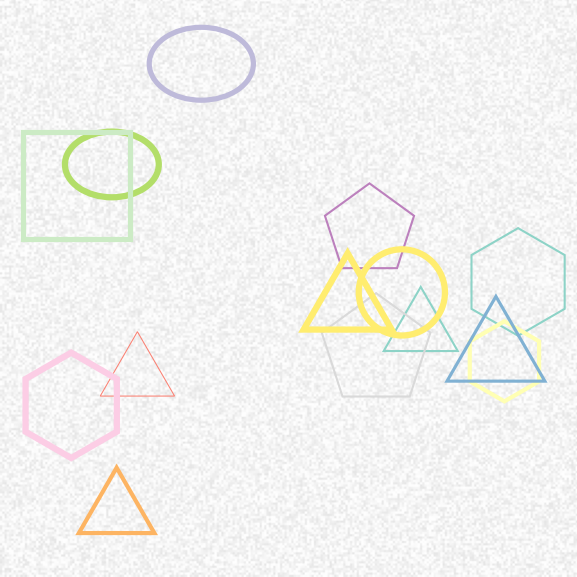[{"shape": "hexagon", "thickness": 1, "radius": 0.47, "center": [0.897, 0.511]}, {"shape": "triangle", "thickness": 1, "radius": 0.37, "center": [0.729, 0.428]}, {"shape": "hexagon", "thickness": 2, "radius": 0.35, "center": [0.873, 0.373]}, {"shape": "oval", "thickness": 2.5, "radius": 0.45, "center": [0.349, 0.889]}, {"shape": "triangle", "thickness": 0.5, "radius": 0.37, "center": [0.238, 0.35]}, {"shape": "triangle", "thickness": 1.5, "radius": 0.49, "center": [0.859, 0.388]}, {"shape": "triangle", "thickness": 2, "radius": 0.38, "center": [0.202, 0.114]}, {"shape": "oval", "thickness": 3, "radius": 0.41, "center": [0.194, 0.714]}, {"shape": "hexagon", "thickness": 3, "radius": 0.46, "center": [0.123, 0.297]}, {"shape": "pentagon", "thickness": 1, "radius": 0.49, "center": [0.651, 0.393]}, {"shape": "pentagon", "thickness": 1, "radius": 0.41, "center": [0.64, 0.6]}, {"shape": "square", "thickness": 2.5, "radius": 0.46, "center": [0.133, 0.678]}, {"shape": "circle", "thickness": 3, "radius": 0.37, "center": [0.696, 0.493]}, {"shape": "triangle", "thickness": 3, "radius": 0.44, "center": [0.602, 0.472]}]